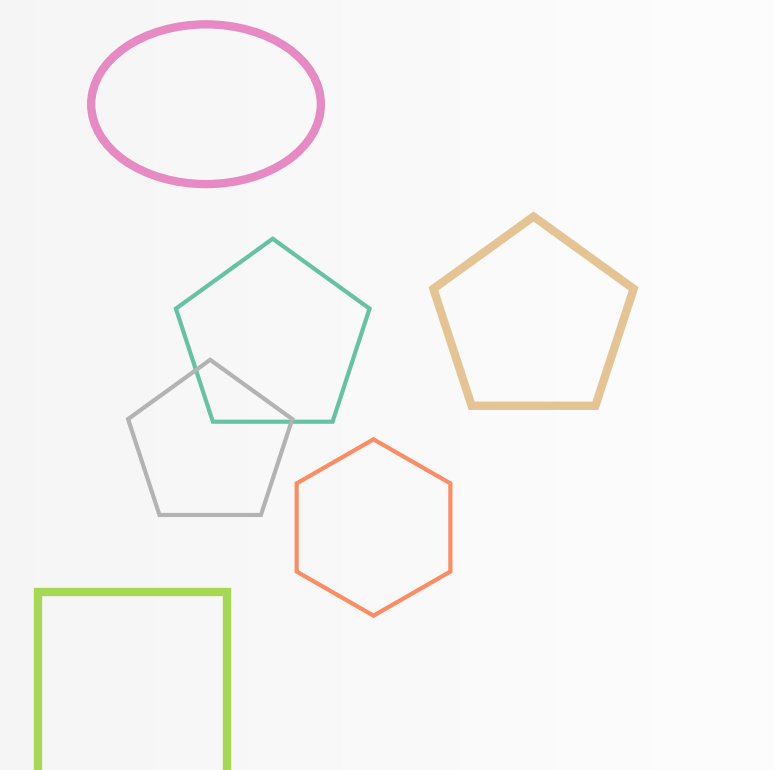[{"shape": "pentagon", "thickness": 1.5, "radius": 0.66, "center": [0.352, 0.559]}, {"shape": "hexagon", "thickness": 1.5, "radius": 0.57, "center": [0.482, 0.315]}, {"shape": "oval", "thickness": 3, "radius": 0.74, "center": [0.266, 0.865]}, {"shape": "square", "thickness": 3, "radius": 0.61, "center": [0.171, 0.109]}, {"shape": "pentagon", "thickness": 3, "radius": 0.68, "center": [0.688, 0.583]}, {"shape": "pentagon", "thickness": 1.5, "radius": 0.56, "center": [0.271, 0.421]}]